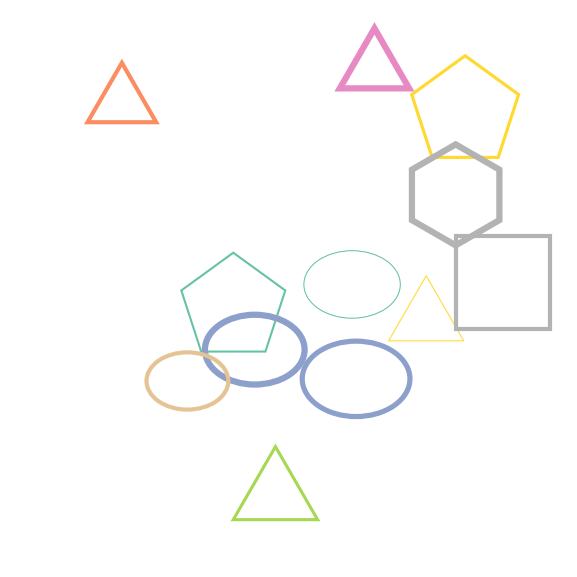[{"shape": "oval", "thickness": 0.5, "radius": 0.42, "center": [0.61, 0.507]}, {"shape": "pentagon", "thickness": 1, "radius": 0.47, "center": [0.404, 0.467]}, {"shape": "triangle", "thickness": 2, "radius": 0.34, "center": [0.211, 0.822]}, {"shape": "oval", "thickness": 3, "radius": 0.43, "center": [0.441, 0.394]}, {"shape": "oval", "thickness": 2.5, "radius": 0.47, "center": [0.617, 0.343]}, {"shape": "triangle", "thickness": 3, "radius": 0.35, "center": [0.648, 0.881]}, {"shape": "triangle", "thickness": 1.5, "radius": 0.42, "center": [0.477, 0.141]}, {"shape": "pentagon", "thickness": 1.5, "radius": 0.49, "center": [0.805, 0.805]}, {"shape": "triangle", "thickness": 0.5, "radius": 0.38, "center": [0.738, 0.446]}, {"shape": "oval", "thickness": 2, "radius": 0.35, "center": [0.325, 0.339]}, {"shape": "hexagon", "thickness": 3, "radius": 0.44, "center": [0.789, 0.662]}, {"shape": "square", "thickness": 2, "radius": 0.4, "center": [0.871, 0.51]}]